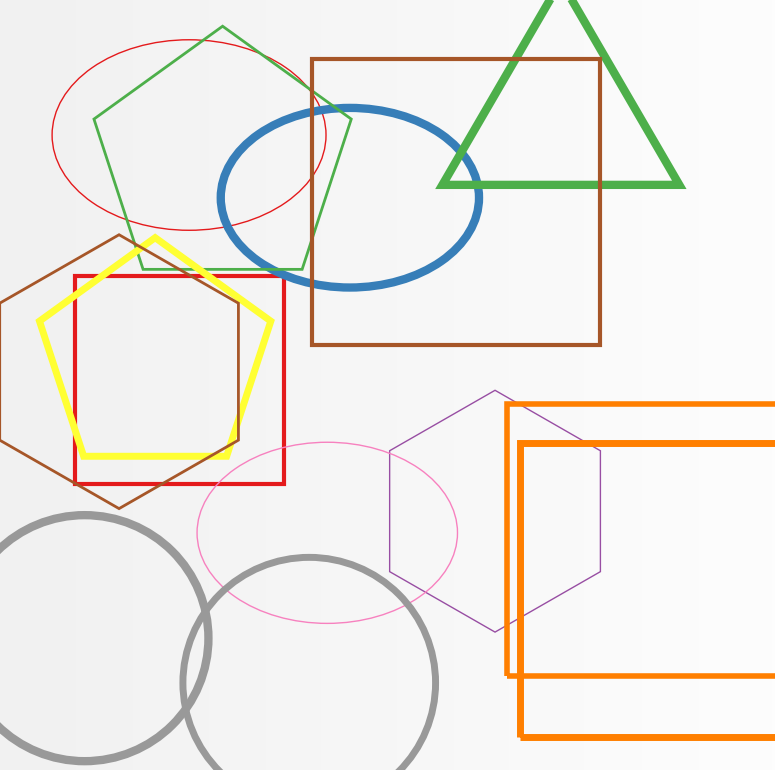[{"shape": "square", "thickness": 1.5, "radius": 0.67, "center": [0.232, 0.507]}, {"shape": "oval", "thickness": 0.5, "radius": 0.88, "center": [0.244, 0.825]}, {"shape": "oval", "thickness": 3, "radius": 0.83, "center": [0.451, 0.743]}, {"shape": "pentagon", "thickness": 1, "radius": 0.87, "center": [0.287, 0.791]}, {"shape": "triangle", "thickness": 3, "radius": 0.88, "center": [0.724, 0.848]}, {"shape": "hexagon", "thickness": 0.5, "radius": 0.79, "center": [0.639, 0.336]}, {"shape": "square", "thickness": 2, "radius": 0.88, "center": [0.831, 0.299]}, {"shape": "square", "thickness": 2.5, "radius": 0.95, "center": [0.862, 0.234]}, {"shape": "pentagon", "thickness": 2.5, "radius": 0.78, "center": [0.2, 0.534]}, {"shape": "hexagon", "thickness": 1, "radius": 0.89, "center": [0.154, 0.517]}, {"shape": "square", "thickness": 1.5, "radius": 0.93, "center": [0.588, 0.738]}, {"shape": "oval", "thickness": 0.5, "radius": 0.84, "center": [0.422, 0.308]}, {"shape": "circle", "thickness": 2.5, "radius": 0.82, "center": [0.399, 0.113]}, {"shape": "circle", "thickness": 3, "radius": 0.8, "center": [0.109, 0.171]}]